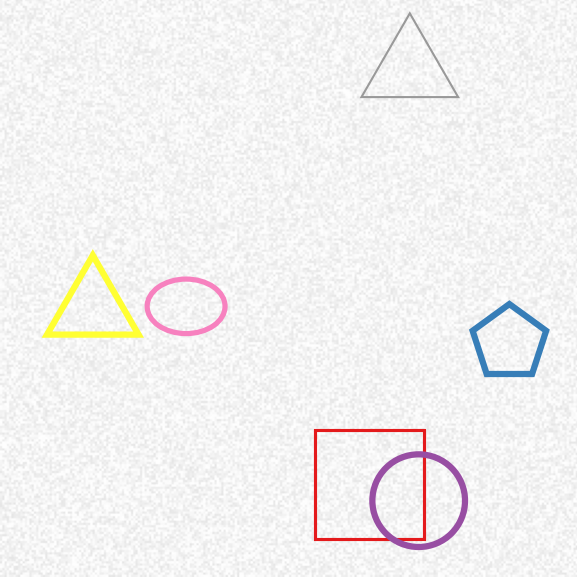[{"shape": "square", "thickness": 1.5, "radius": 0.47, "center": [0.64, 0.16]}, {"shape": "pentagon", "thickness": 3, "radius": 0.33, "center": [0.882, 0.406]}, {"shape": "circle", "thickness": 3, "radius": 0.4, "center": [0.725, 0.132]}, {"shape": "triangle", "thickness": 3, "radius": 0.46, "center": [0.161, 0.465]}, {"shape": "oval", "thickness": 2.5, "radius": 0.34, "center": [0.322, 0.469]}, {"shape": "triangle", "thickness": 1, "radius": 0.48, "center": [0.71, 0.879]}]